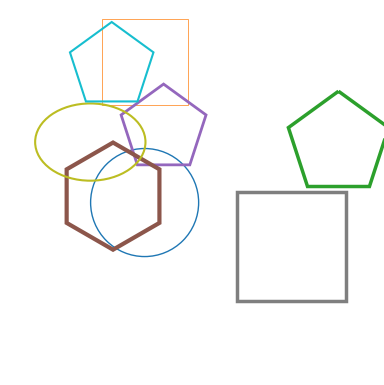[{"shape": "circle", "thickness": 1, "radius": 0.7, "center": [0.376, 0.474]}, {"shape": "square", "thickness": 0.5, "radius": 0.56, "center": [0.377, 0.838]}, {"shape": "pentagon", "thickness": 2.5, "radius": 0.68, "center": [0.879, 0.626]}, {"shape": "pentagon", "thickness": 2, "radius": 0.58, "center": [0.425, 0.666]}, {"shape": "hexagon", "thickness": 3, "radius": 0.7, "center": [0.294, 0.491]}, {"shape": "square", "thickness": 2.5, "radius": 0.71, "center": [0.757, 0.36]}, {"shape": "oval", "thickness": 1.5, "radius": 0.72, "center": [0.235, 0.631]}, {"shape": "pentagon", "thickness": 1.5, "radius": 0.57, "center": [0.29, 0.829]}]